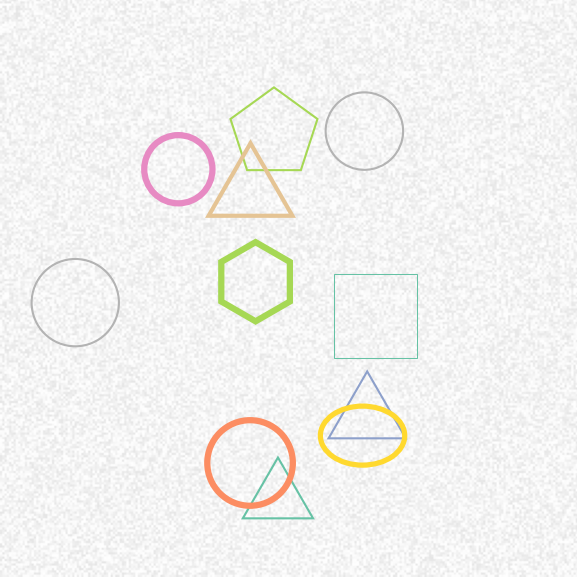[{"shape": "triangle", "thickness": 1, "radius": 0.35, "center": [0.481, 0.137]}, {"shape": "square", "thickness": 0.5, "radius": 0.36, "center": [0.65, 0.452]}, {"shape": "circle", "thickness": 3, "radius": 0.37, "center": [0.433, 0.197]}, {"shape": "triangle", "thickness": 1, "radius": 0.39, "center": [0.636, 0.279]}, {"shape": "circle", "thickness": 3, "radius": 0.3, "center": [0.309, 0.706]}, {"shape": "pentagon", "thickness": 1, "radius": 0.4, "center": [0.474, 0.769]}, {"shape": "hexagon", "thickness": 3, "radius": 0.34, "center": [0.443, 0.511]}, {"shape": "oval", "thickness": 2.5, "radius": 0.37, "center": [0.628, 0.245]}, {"shape": "triangle", "thickness": 2, "radius": 0.42, "center": [0.434, 0.667]}, {"shape": "circle", "thickness": 1, "radius": 0.34, "center": [0.631, 0.772]}, {"shape": "circle", "thickness": 1, "radius": 0.38, "center": [0.13, 0.475]}]